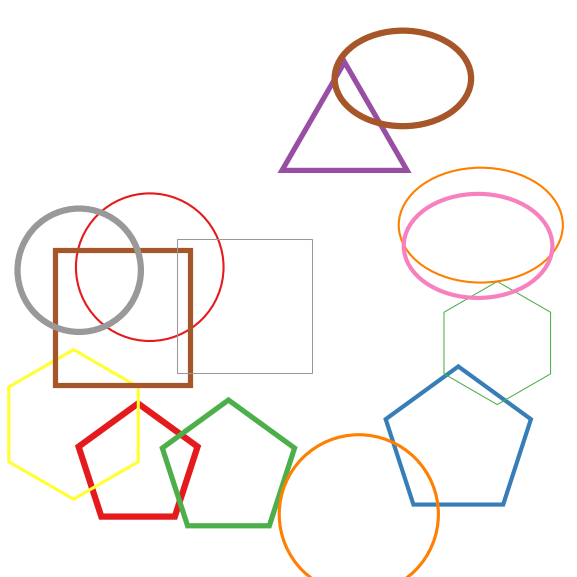[{"shape": "pentagon", "thickness": 3, "radius": 0.54, "center": [0.239, 0.192]}, {"shape": "circle", "thickness": 1, "radius": 0.64, "center": [0.259, 0.536]}, {"shape": "pentagon", "thickness": 2, "radius": 0.66, "center": [0.794, 0.232]}, {"shape": "pentagon", "thickness": 2.5, "radius": 0.6, "center": [0.396, 0.186]}, {"shape": "hexagon", "thickness": 0.5, "radius": 0.53, "center": [0.861, 0.405]}, {"shape": "triangle", "thickness": 2.5, "radius": 0.63, "center": [0.597, 0.767]}, {"shape": "oval", "thickness": 1, "radius": 0.71, "center": [0.833, 0.609]}, {"shape": "circle", "thickness": 1.5, "radius": 0.69, "center": [0.621, 0.109]}, {"shape": "hexagon", "thickness": 1.5, "radius": 0.65, "center": [0.127, 0.264]}, {"shape": "oval", "thickness": 3, "radius": 0.59, "center": [0.698, 0.863]}, {"shape": "square", "thickness": 2.5, "radius": 0.59, "center": [0.213, 0.449]}, {"shape": "oval", "thickness": 2, "radius": 0.64, "center": [0.828, 0.573]}, {"shape": "circle", "thickness": 3, "radius": 0.53, "center": [0.137, 0.531]}, {"shape": "square", "thickness": 0.5, "radius": 0.58, "center": [0.423, 0.469]}]